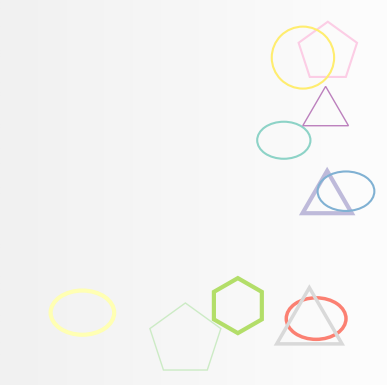[{"shape": "oval", "thickness": 1.5, "radius": 0.34, "center": [0.732, 0.636]}, {"shape": "oval", "thickness": 3, "radius": 0.41, "center": [0.213, 0.188]}, {"shape": "triangle", "thickness": 3, "radius": 0.37, "center": [0.844, 0.483]}, {"shape": "oval", "thickness": 2.5, "radius": 0.39, "center": [0.816, 0.173]}, {"shape": "oval", "thickness": 1.5, "radius": 0.37, "center": [0.893, 0.503]}, {"shape": "hexagon", "thickness": 3, "radius": 0.36, "center": [0.614, 0.206]}, {"shape": "pentagon", "thickness": 1.5, "radius": 0.4, "center": [0.846, 0.864]}, {"shape": "triangle", "thickness": 2.5, "radius": 0.49, "center": [0.798, 0.155]}, {"shape": "triangle", "thickness": 1, "radius": 0.34, "center": [0.84, 0.708]}, {"shape": "pentagon", "thickness": 1, "radius": 0.48, "center": [0.478, 0.117]}, {"shape": "circle", "thickness": 1.5, "radius": 0.4, "center": [0.782, 0.85]}]